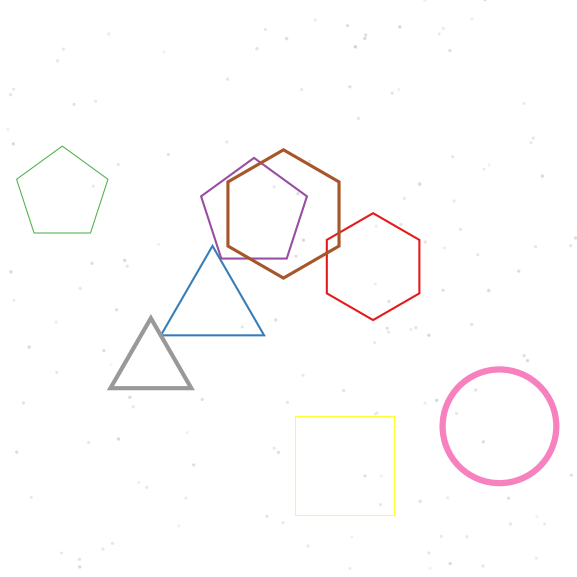[{"shape": "hexagon", "thickness": 1, "radius": 0.46, "center": [0.646, 0.537]}, {"shape": "triangle", "thickness": 1, "radius": 0.52, "center": [0.368, 0.47]}, {"shape": "pentagon", "thickness": 0.5, "radius": 0.42, "center": [0.108, 0.663]}, {"shape": "pentagon", "thickness": 1, "radius": 0.48, "center": [0.44, 0.629]}, {"shape": "square", "thickness": 0.5, "radius": 0.43, "center": [0.596, 0.193]}, {"shape": "hexagon", "thickness": 1.5, "radius": 0.56, "center": [0.491, 0.629]}, {"shape": "circle", "thickness": 3, "radius": 0.49, "center": [0.865, 0.261]}, {"shape": "triangle", "thickness": 2, "radius": 0.4, "center": [0.261, 0.367]}]